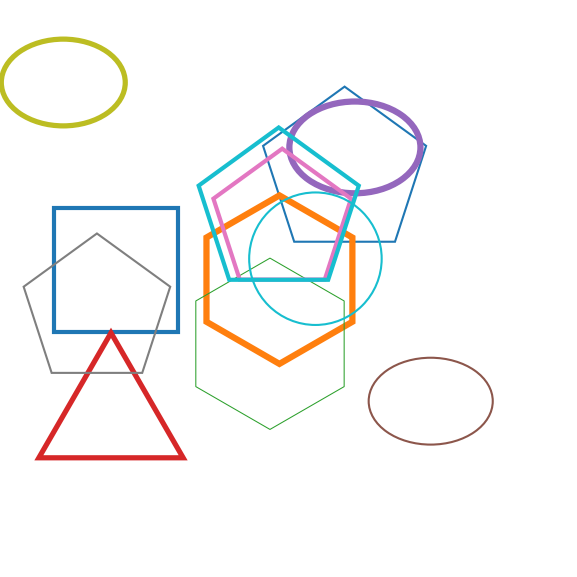[{"shape": "square", "thickness": 2, "radius": 0.54, "center": [0.201, 0.532]}, {"shape": "pentagon", "thickness": 1, "radius": 0.74, "center": [0.597, 0.701]}, {"shape": "hexagon", "thickness": 3, "radius": 0.73, "center": [0.484, 0.515]}, {"shape": "hexagon", "thickness": 0.5, "radius": 0.74, "center": [0.468, 0.404]}, {"shape": "triangle", "thickness": 2.5, "radius": 0.72, "center": [0.192, 0.279]}, {"shape": "oval", "thickness": 3, "radius": 0.57, "center": [0.615, 0.744]}, {"shape": "oval", "thickness": 1, "radius": 0.54, "center": [0.746, 0.304]}, {"shape": "pentagon", "thickness": 2, "radius": 0.63, "center": [0.489, 0.616]}, {"shape": "pentagon", "thickness": 1, "radius": 0.67, "center": [0.168, 0.461]}, {"shape": "oval", "thickness": 2.5, "radius": 0.54, "center": [0.11, 0.856]}, {"shape": "circle", "thickness": 1, "radius": 0.57, "center": [0.546, 0.551]}, {"shape": "pentagon", "thickness": 2, "radius": 0.73, "center": [0.483, 0.633]}]